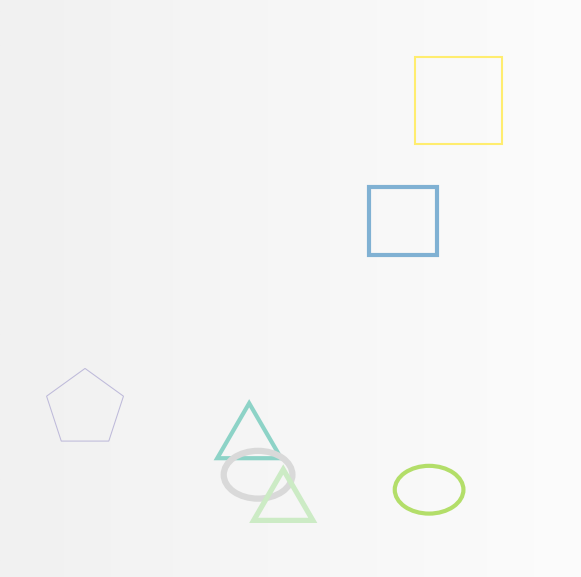[{"shape": "triangle", "thickness": 2, "radius": 0.32, "center": [0.429, 0.237]}, {"shape": "pentagon", "thickness": 0.5, "radius": 0.35, "center": [0.146, 0.292]}, {"shape": "square", "thickness": 2, "radius": 0.29, "center": [0.693, 0.616]}, {"shape": "oval", "thickness": 2, "radius": 0.3, "center": [0.738, 0.151]}, {"shape": "oval", "thickness": 3, "radius": 0.3, "center": [0.444, 0.177]}, {"shape": "triangle", "thickness": 2.5, "radius": 0.29, "center": [0.487, 0.127]}, {"shape": "square", "thickness": 1, "radius": 0.38, "center": [0.788, 0.825]}]